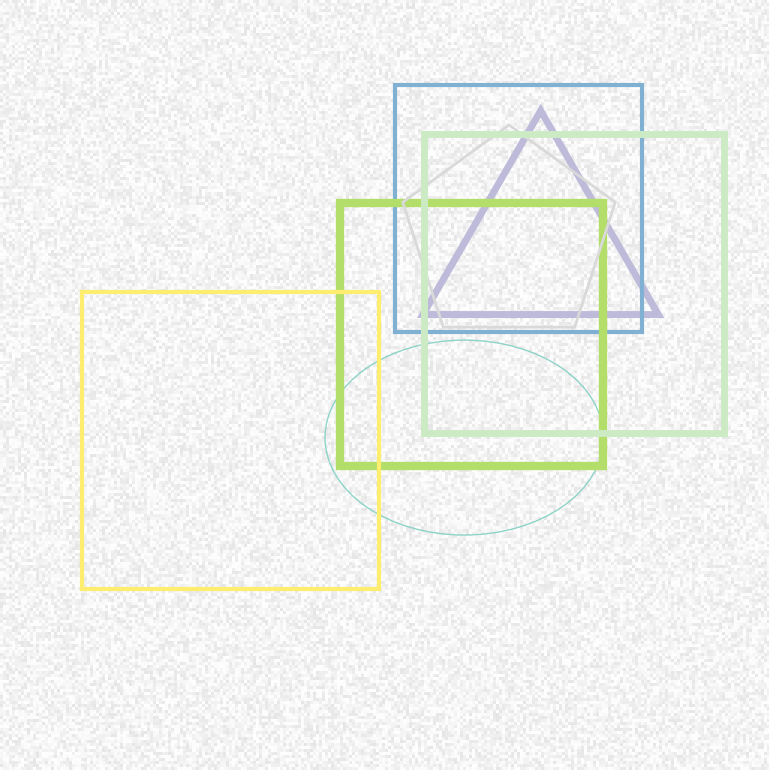[{"shape": "oval", "thickness": 0.5, "radius": 0.9, "center": [0.603, 0.432]}, {"shape": "triangle", "thickness": 2.5, "radius": 0.88, "center": [0.702, 0.68]}, {"shape": "square", "thickness": 1.5, "radius": 0.8, "center": [0.673, 0.73]}, {"shape": "square", "thickness": 3, "radius": 0.85, "center": [0.612, 0.566]}, {"shape": "pentagon", "thickness": 1, "radius": 0.73, "center": [0.661, 0.693]}, {"shape": "square", "thickness": 2.5, "radius": 0.97, "center": [0.746, 0.632]}, {"shape": "square", "thickness": 1.5, "radius": 0.96, "center": [0.299, 0.428]}]